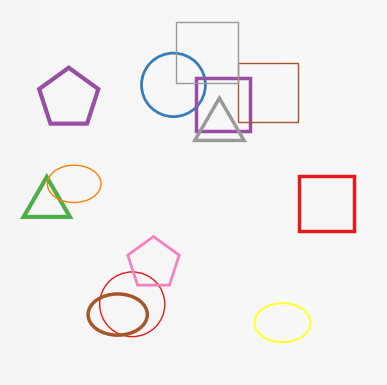[{"shape": "square", "thickness": 2.5, "radius": 0.36, "center": [0.843, 0.471]}, {"shape": "circle", "thickness": 1, "radius": 0.42, "center": [0.341, 0.21]}, {"shape": "circle", "thickness": 2, "radius": 0.41, "center": [0.448, 0.78]}, {"shape": "triangle", "thickness": 3, "radius": 0.34, "center": [0.121, 0.471]}, {"shape": "square", "thickness": 2.5, "radius": 0.35, "center": [0.575, 0.729]}, {"shape": "pentagon", "thickness": 3, "radius": 0.4, "center": [0.177, 0.744]}, {"shape": "oval", "thickness": 1, "radius": 0.35, "center": [0.191, 0.522]}, {"shape": "oval", "thickness": 1.5, "radius": 0.36, "center": [0.729, 0.162]}, {"shape": "oval", "thickness": 2.5, "radius": 0.38, "center": [0.304, 0.183]}, {"shape": "square", "thickness": 1, "radius": 0.39, "center": [0.691, 0.76]}, {"shape": "pentagon", "thickness": 2, "radius": 0.35, "center": [0.396, 0.316]}, {"shape": "triangle", "thickness": 2.5, "radius": 0.37, "center": [0.566, 0.672]}, {"shape": "square", "thickness": 1, "radius": 0.4, "center": [0.534, 0.865]}]